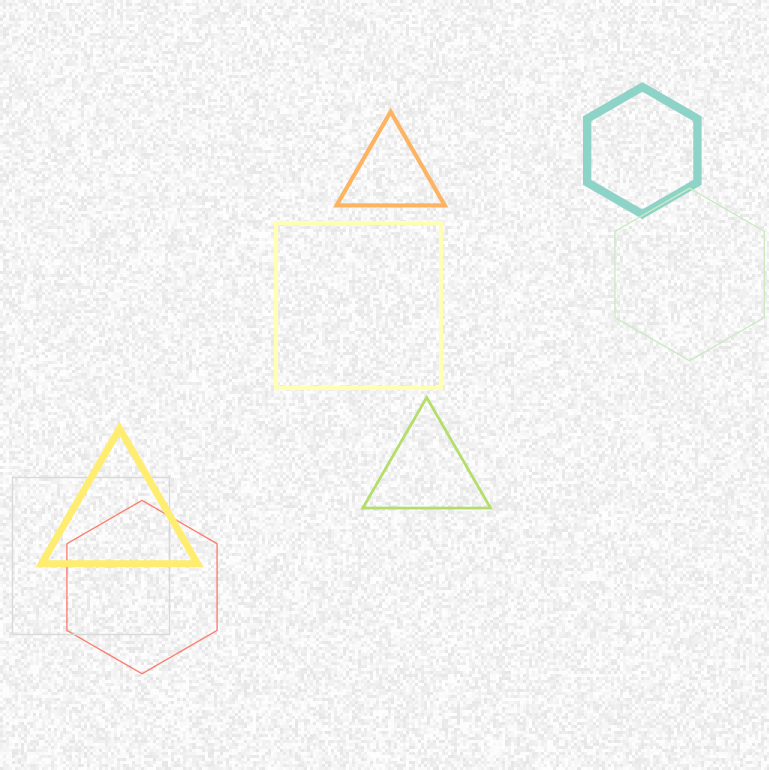[{"shape": "hexagon", "thickness": 3, "radius": 0.41, "center": [0.834, 0.804]}, {"shape": "square", "thickness": 1.5, "radius": 0.54, "center": [0.465, 0.603]}, {"shape": "hexagon", "thickness": 0.5, "radius": 0.56, "center": [0.184, 0.238]}, {"shape": "triangle", "thickness": 1.5, "radius": 0.41, "center": [0.507, 0.774]}, {"shape": "triangle", "thickness": 1, "radius": 0.48, "center": [0.554, 0.388]}, {"shape": "square", "thickness": 0.5, "radius": 0.51, "center": [0.117, 0.278]}, {"shape": "hexagon", "thickness": 0.5, "radius": 0.56, "center": [0.896, 0.644]}, {"shape": "triangle", "thickness": 2.5, "radius": 0.58, "center": [0.155, 0.326]}]